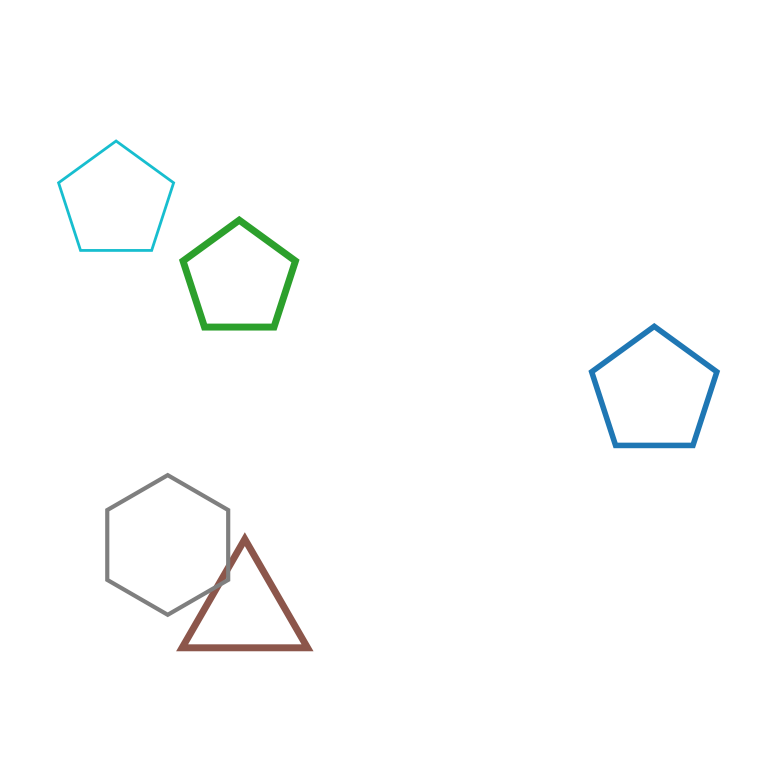[{"shape": "pentagon", "thickness": 2, "radius": 0.43, "center": [0.85, 0.491]}, {"shape": "pentagon", "thickness": 2.5, "radius": 0.38, "center": [0.311, 0.637]}, {"shape": "triangle", "thickness": 2.5, "radius": 0.47, "center": [0.318, 0.206]}, {"shape": "hexagon", "thickness": 1.5, "radius": 0.45, "center": [0.218, 0.292]}, {"shape": "pentagon", "thickness": 1, "radius": 0.39, "center": [0.151, 0.738]}]